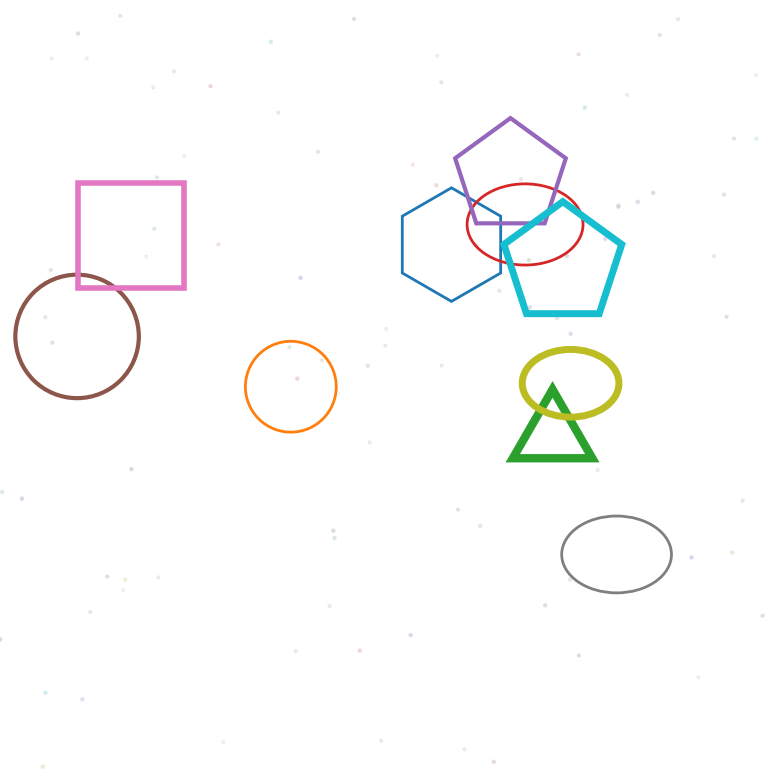[{"shape": "hexagon", "thickness": 1, "radius": 0.37, "center": [0.586, 0.682]}, {"shape": "circle", "thickness": 1, "radius": 0.29, "center": [0.378, 0.498]}, {"shape": "triangle", "thickness": 3, "radius": 0.3, "center": [0.718, 0.435]}, {"shape": "oval", "thickness": 1, "radius": 0.38, "center": [0.682, 0.709]}, {"shape": "pentagon", "thickness": 1.5, "radius": 0.38, "center": [0.663, 0.771]}, {"shape": "circle", "thickness": 1.5, "radius": 0.4, "center": [0.1, 0.563]}, {"shape": "square", "thickness": 2, "radius": 0.34, "center": [0.17, 0.694]}, {"shape": "oval", "thickness": 1, "radius": 0.36, "center": [0.801, 0.28]}, {"shape": "oval", "thickness": 2.5, "radius": 0.31, "center": [0.741, 0.502]}, {"shape": "pentagon", "thickness": 2.5, "radius": 0.4, "center": [0.731, 0.658]}]